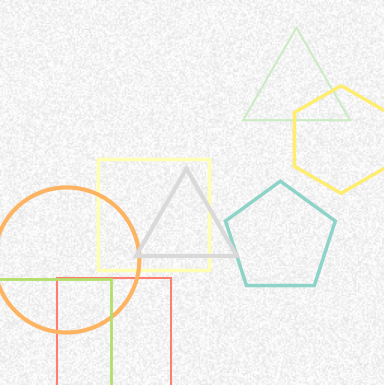[{"shape": "pentagon", "thickness": 2.5, "radius": 0.75, "center": [0.728, 0.38]}, {"shape": "square", "thickness": 2.5, "radius": 0.72, "center": [0.398, 0.442]}, {"shape": "square", "thickness": 1.5, "radius": 0.74, "center": [0.296, 0.131]}, {"shape": "circle", "thickness": 3, "radius": 0.94, "center": [0.174, 0.325]}, {"shape": "square", "thickness": 2, "radius": 0.78, "center": [0.134, 0.122]}, {"shape": "triangle", "thickness": 3, "radius": 0.76, "center": [0.484, 0.411]}, {"shape": "triangle", "thickness": 1.5, "radius": 0.8, "center": [0.77, 0.768]}, {"shape": "hexagon", "thickness": 2.5, "radius": 0.7, "center": [0.886, 0.638]}]